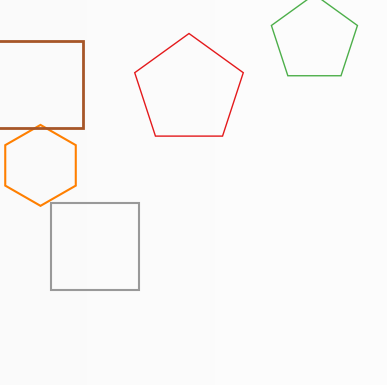[{"shape": "pentagon", "thickness": 1, "radius": 0.74, "center": [0.488, 0.766]}, {"shape": "pentagon", "thickness": 1, "radius": 0.58, "center": [0.811, 0.898]}, {"shape": "hexagon", "thickness": 1.5, "radius": 0.53, "center": [0.105, 0.57]}, {"shape": "square", "thickness": 2, "radius": 0.56, "center": [0.102, 0.78]}, {"shape": "square", "thickness": 1.5, "radius": 0.56, "center": [0.246, 0.359]}]